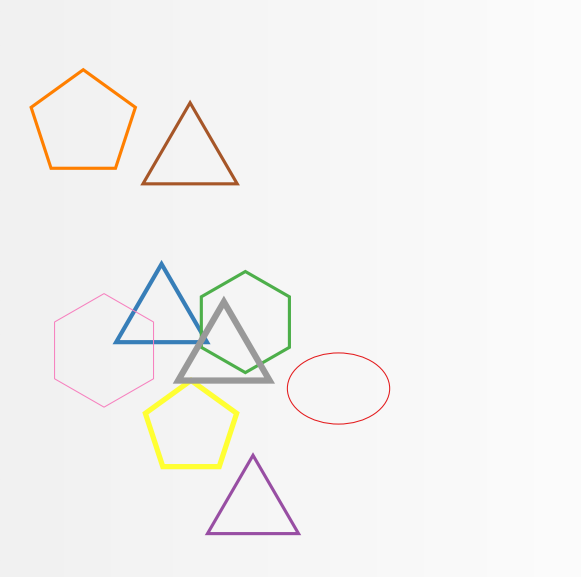[{"shape": "oval", "thickness": 0.5, "radius": 0.44, "center": [0.582, 0.326]}, {"shape": "triangle", "thickness": 2, "radius": 0.45, "center": [0.278, 0.452]}, {"shape": "hexagon", "thickness": 1.5, "radius": 0.44, "center": [0.422, 0.441]}, {"shape": "triangle", "thickness": 1.5, "radius": 0.45, "center": [0.435, 0.12]}, {"shape": "pentagon", "thickness": 1.5, "radius": 0.47, "center": [0.143, 0.784]}, {"shape": "pentagon", "thickness": 2.5, "radius": 0.41, "center": [0.329, 0.258]}, {"shape": "triangle", "thickness": 1.5, "radius": 0.47, "center": [0.327, 0.728]}, {"shape": "hexagon", "thickness": 0.5, "radius": 0.49, "center": [0.179, 0.392]}, {"shape": "triangle", "thickness": 3, "radius": 0.45, "center": [0.385, 0.386]}]